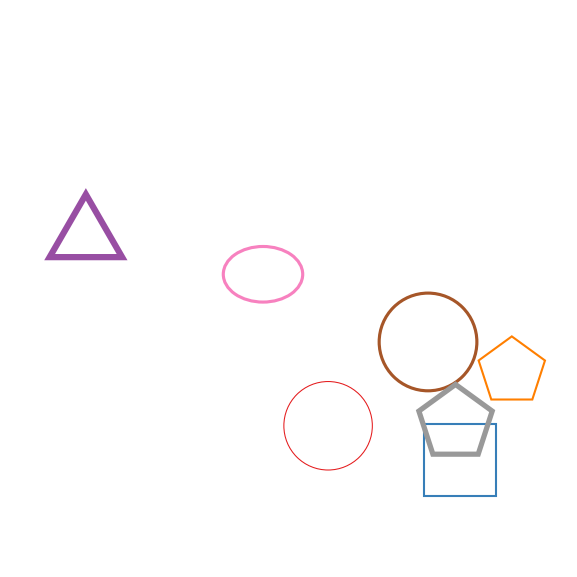[{"shape": "circle", "thickness": 0.5, "radius": 0.38, "center": [0.568, 0.262]}, {"shape": "square", "thickness": 1, "radius": 0.31, "center": [0.797, 0.202]}, {"shape": "triangle", "thickness": 3, "radius": 0.36, "center": [0.149, 0.59]}, {"shape": "pentagon", "thickness": 1, "radius": 0.3, "center": [0.886, 0.356]}, {"shape": "circle", "thickness": 1.5, "radius": 0.42, "center": [0.741, 0.407]}, {"shape": "oval", "thickness": 1.5, "radius": 0.34, "center": [0.455, 0.524]}, {"shape": "pentagon", "thickness": 2.5, "radius": 0.33, "center": [0.789, 0.267]}]